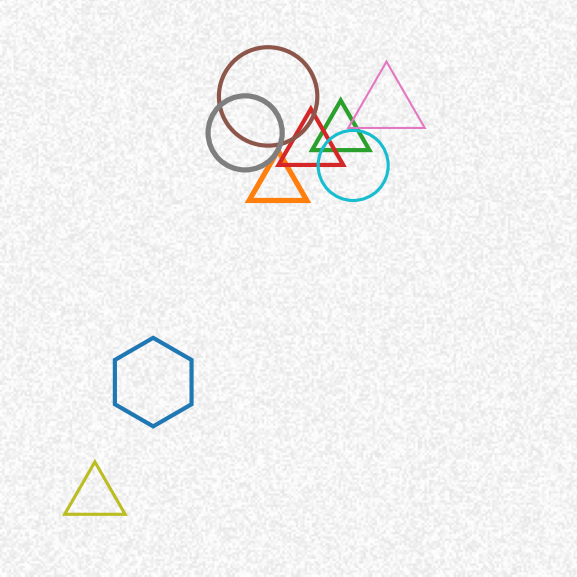[{"shape": "hexagon", "thickness": 2, "radius": 0.38, "center": [0.265, 0.337]}, {"shape": "triangle", "thickness": 2.5, "radius": 0.29, "center": [0.481, 0.681]}, {"shape": "triangle", "thickness": 2, "radius": 0.29, "center": [0.59, 0.768]}, {"shape": "triangle", "thickness": 2, "radius": 0.32, "center": [0.538, 0.746]}, {"shape": "circle", "thickness": 2, "radius": 0.43, "center": [0.464, 0.832]}, {"shape": "triangle", "thickness": 1, "radius": 0.38, "center": [0.669, 0.816]}, {"shape": "circle", "thickness": 2.5, "radius": 0.32, "center": [0.424, 0.769]}, {"shape": "triangle", "thickness": 1.5, "radius": 0.3, "center": [0.164, 0.139]}, {"shape": "circle", "thickness": 1.5, "radius": 0.3, "center": [0.612, 0.713]}]